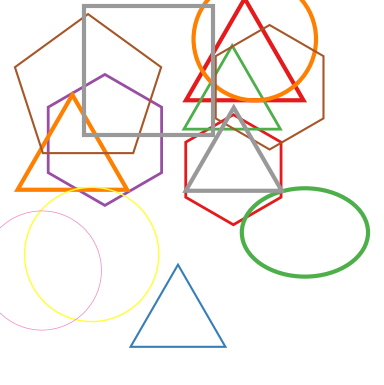[{"shape": "triangle", "thickness": 3, "radius": 0.88, "center": [0.636, 0.828]}, {"shape": "hexagon", "thickness": 2, "radius": 0.71, "center": [0.606, 0.559]}, {"shape": "triangle", "thickness": 1.5, "radius": 0.71, "center": [0.462, 0.17]}, {"shape": "oval", "thickness": 3, "radius": 0.82, "center": [0.792, 0.396]}, {"shape": "triangle", "thickness": 2, "radius": 0.72, "center": [0.603, 0.737]}, {"shape": "hexagon", "thickness": 2, "radius": 0.85, "center": [0.272, 0.637]}, {"shape": "triangle", "thickness": 3, "radius": 0.82, "center": [0.188, 0.589]}, {"shape": "circle", "thickness": 3, "radius": 0.8, "center": [0.662, 0.898]}, {"shape": "circle", "thickness": 1, "radius": 0.87, "center": [0.238, 0.339]}, {"shape": "hexagon", "thickness": 1.5, "radius": 0.81, "center": [0.7, 0.773]}, {"shape": "pentagon", "thickness": 1.5, "radius": 1.0, "center": [0.229, 0.764]}, {"shape": "circle", "thickness": 0.5, "radius": 0.77, "center": [0.109, 0.297]}, {"shape": "square", "thickness": 3, "radius": 0.83, "center": [0.386, 0.817]}, {"shape": "triangle", "thickness": 3, "radius": 0.72, "center": [0.607, 0.576]}]